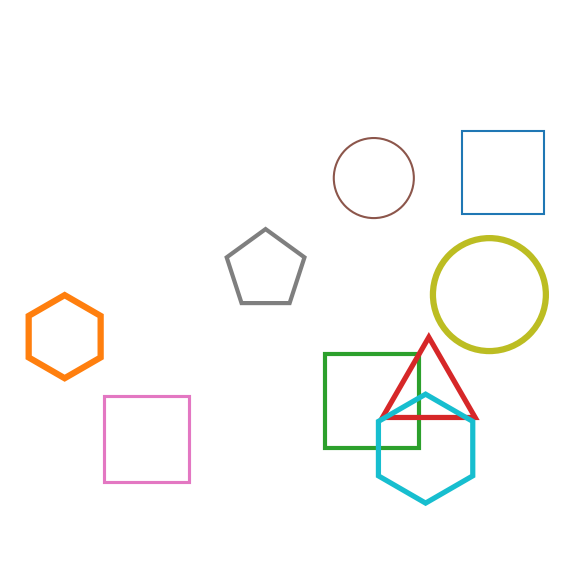[{"shape": "square", "thickness": 1, "radius": 0.36, "center": [0.871, 0.7]}, {"shape": "hexagon", "thickness": 3, "radius": 0.36, "center": [0.112, 0.416]}, {"shape": "square", "thickness": 2, "radius": 0.41, "center": [0.644, 0.305]}, {"shape": "triangle", "thickness": 2.5, "radius": 0.46, "center": [0.743, 0.323]}, {"shape": "circle", "thickness": 1, "radius": 0.35, "center": [0.647, 0.691]}, {"shape": "square", "thickness": 1.5, "radius": 0.37, "center": [0.254, 0.239]}, {"shape": "pentagon", "thickness": 2, "radius": 0.35, "center": [0.46, 0.532]}, {"shape": "circle", "thickness": 3, "radius": 0.49, "center": [0.847, 0.489]}, {"shape": "hexagon", "thickness": 2.5, "radius": 0.47, "center": [0.737, 0.222]}]